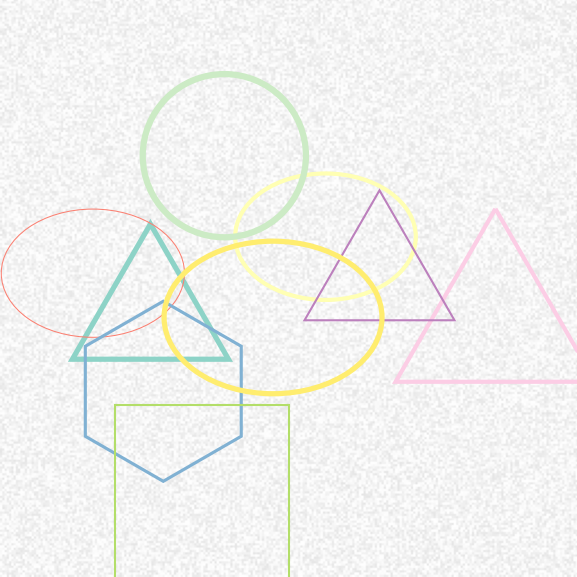[{"shape": "triangle", "thickness": 2.5, "radius": 0.78, "center": [0.26, 0.455]}, {"shape": "oval", "thickness": 2, "radius": 0.78, "center": [0.564, 0.589]}, {"shape": "oval", "thickness": 0.5, "radius": 0.79, "center": [0.161, 0.526]}, {"shape": "hexagon", "thickness": 1.5, "radius": 0.78, "center": [0.283, 0.322]}, {"shape": "square", "thickness": 1, "radius": 0.75, "center": [0.35, 0.148]}, {"shape": "triangle", "thickness": 2, "radius": 1.0, "center": [0.858, 0.438]}, {"shape": "triangle", "thickness": 1, "radius": 0.75, "center": [0.657, 0.52]}, {"shape": "circle", "thickness": 3, "radius": 0.71, "center": [0.388, 0.73]}, {"shape": "oval", "thickness": 2.5, "radius": 0.94, "center": [0.473, 0.449]}]